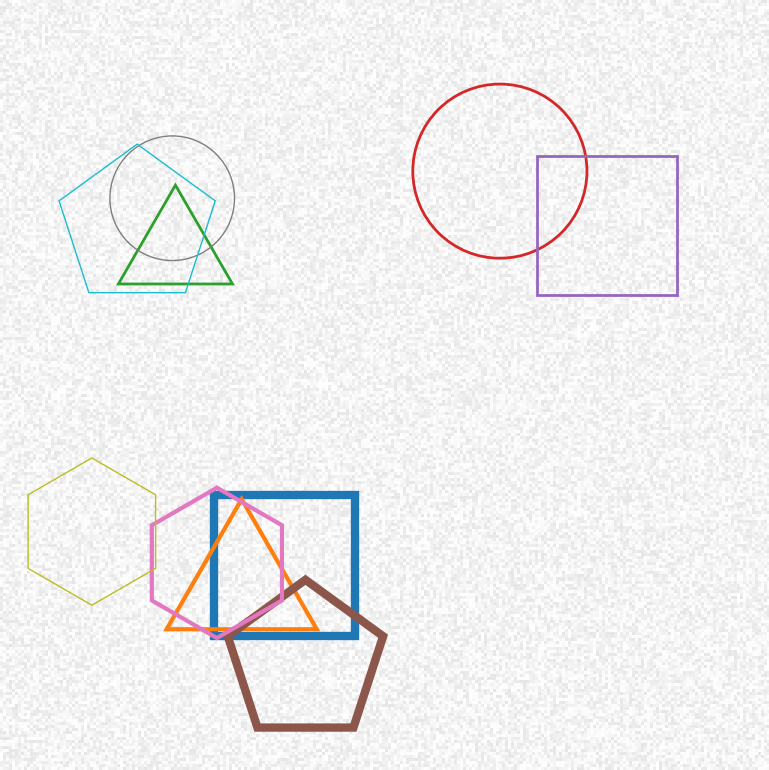[{"shape": "square", "thickness": 3, "radius": 0.46, "center": [0.37, 0.265]}, {"shape": "triangle", "thickness": 1.5, "radius": 0.56, "center": [0.314, 0.239]}, {"shape": "triangle", "thickness": 1, "radius": 0.43, "center": [0.228, 0.674]}, {"shape": "circle", "thickness": 1, "radius": 0.57, "center": [0.649, 0.778]}, {"shape": "square", "thickness": 1, "radius": 0.45, "center": [0.789, 0.707]}, {"shape": "pentagon", "thickness": 3, "radius": 0.53, "center": [0.397, 0.141]}, {"shape": "hexagon", "thickness": 1.5, "radius": 0.49, "center": [0.282, 0.269]}, {"shape": "circle", "thickness": 0.5, "radius": 0.4, "center": [0.224, 0.743]}, {"shape": "hexagon", "thickness": 0.5, "radius": 0.48, "center": [0.119, 0.31]}, {"shape": "pentagon", "thickness": 0.5, "radius": 0.53, "center": [0.178, 0.706]}]